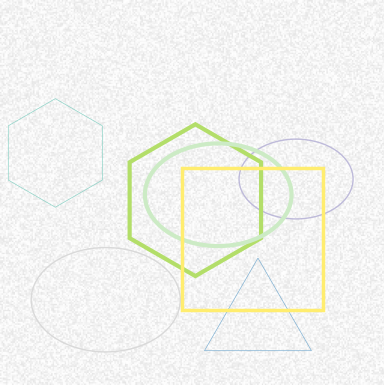[{"shape": "hexagon", "thickness": 0.5, "radius": 0.71, "center": [0.144, 0.603]}, {"shape": "oval", "thickness": 1, "radius": 0.74, "center": [0.769, 0.535]}, {"shape": "triangle", "thickness": 0.5, "radius": 0.8, "center": [0.67, 0.169]}, {"shape": "hexagon", "thickness": 3, "radius": 0.99, "center": [0.507, 0.48]}, {"shape": "oval", "thickness": 1, "radius": 0.97, "center": [0.275, 0.221]}, {"shape": "oval", "thickness": 3, "radius": 0.95, "center": [0.567, 0.494]}, {"shape": "square", "thickness": 2.5, "radius": 0.92, "center": [0.656, 0.379]}]